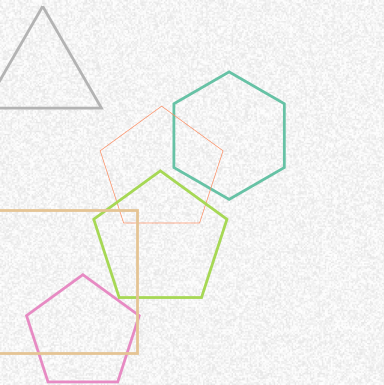[{"shape": "hexagon", "thickness": 2, "radius": 0.83, "center": [0.595, 0.648]}, {"shape": "pentagon", "thickness": 0.5, "radius": 0.84, "center": [0.42, 0.557]}, {"shape": "pentagon", "thickness": 2, "radius": 0.77, "center": [0.215, 0.133]}, {"shape": "pentagon", "thickness": 2, "radius": 0.91, "center": [0.417, 0.374]}, {"shape": "square", "thickness": 2, "radius": 0.93, "center": [0.171, 0.27]}, {"shape": "triangle", "thickness": 2, "radius": 0.88, "center": [0.111, 0.807]}]